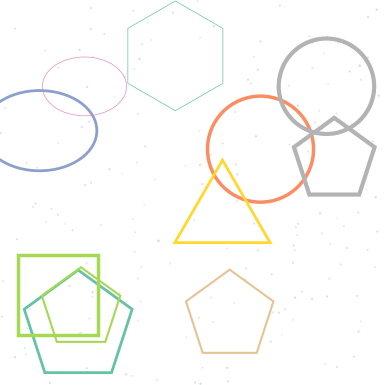[{"shape": "hexagon", "thickness": 0.5, "radius": 0.71, "center": [0.456, 0.855]}, {"shape": "pentagon", "thickness": 2, "radius": 0.74, "center": [0.203, 0.151]}, {"shape": "circle", "thickness": 2.5, "radius": 0.69, "center": [0.677, 0.613]}, {"shape": "oval", "thickness": 2, "radius": 0.74, "center": [0.103, 0.661]}, {"shape": "oval", "thickness": 0.5, "radius": 0.55, "center": [0.219, 0.776]}, {"shape": "square", "thickness": 2.5, "radius": 0.52, "center": [0.151, 0.233]}, {"shape": "pentagon", "thickness": 1.5, "radius": 0.54, "center": [0.21, 0.199]}, {"shape": "triangle", "thickness": 2, "radius": 0.71, "center": [0.578, 0.441]}, {"shape": "pentagon", "thickness": 1.5, "radius": 0.6, "center": [0.597, 0.18]}, {"shape": "circle", "thickness": 3, "radius": 0.62, "center": [0.848, 0.776]}, {"shape": "pentagon", "thickness": 3, "radius": 0.55, "center": [0.868, 0.584]}]